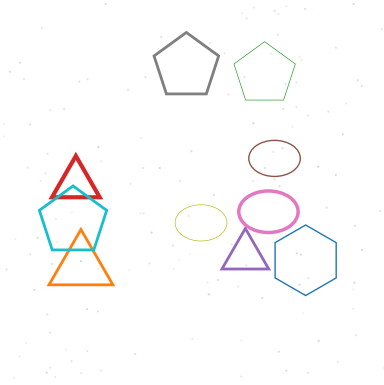[{"shape": "hexagon", "thickness": 1, "radius": 0.46, "center": [0.794, 0.324]}, {"shape": "triangle", "thickness": 2, "radius": 0.48, "center": [0.21, 0.308]}, {"shape": "pentagon", "thickness": 0.5, "radius": 0.42, "center": [0.687, 0.808]}, {"shape": "triangle", "thickness": 3, "radius": 0.36, "center": [0.197, 0.523]}, {"shape": "triangle", "thickness": 2, "radius": 0.35, "center": [0.637, 0.336]}, {"shape": "oval", "thickness": 1, "radius": 0.33, "center": [0.713, 0.589]}, {"shape": "oval", "thickness": 2.5, "radius": 0.39, "center": [0.697, 0.45]}, {"shape": "pentagon", "thickness": 2, "radius": 0.44, "center": [0.484, 0.827]}, {"shape": "oval", "thickness": 0.5, "radius": 0.34, "center": [0.522, 0.421]}, {"shape": "pentagon", "thickness": 2, "radius": 0.46, "center": [0.19, 0.425]}]